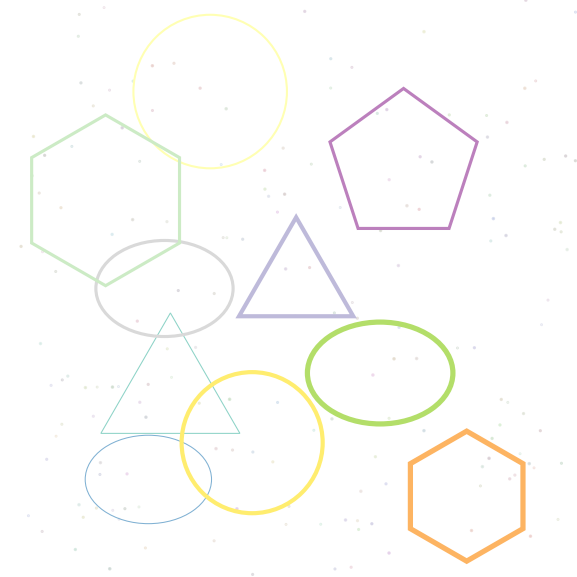[{"shape": "triangle", "thickness": 0.5, "radius": 0.7, "center": [0.295, 0.318]}, {"shape": "circle", "thickness": 1, "radius": 0.66, "center": [0.364, 0.841]}, {"shape": "triangle", "thickness": 2, "radius": 0.57, "center": [0.513, 0.509]}, {"shape": "oval", "thickness": 0.5, "radius": 0.55, "center": [0.257, 0.169]}, {"shape": "hexagon", "thickness": 2.5, "radius": 0.56, "center": [0.808, 0.14]}, {"shape": "oval", "thickness": 2.5, "radius": 0.63, "center": [0.658, 0.353]}, {"shape": "oval", "thickness": 1.5, "radius": 0.59, "center": [0.285, 0.5]}, {"shape": "pentagon", "thickness": 1.5, "radius": 0.67, "center": [0.699, 0.712]}, {"shape": "hexagon", "thickness": 1.5, "radius": 0.74, "center": [0.183, 0.652]}, {"shape": "circle", "thickness": 2, "radius": 0.61, "center": [0.437, 0.233]}]